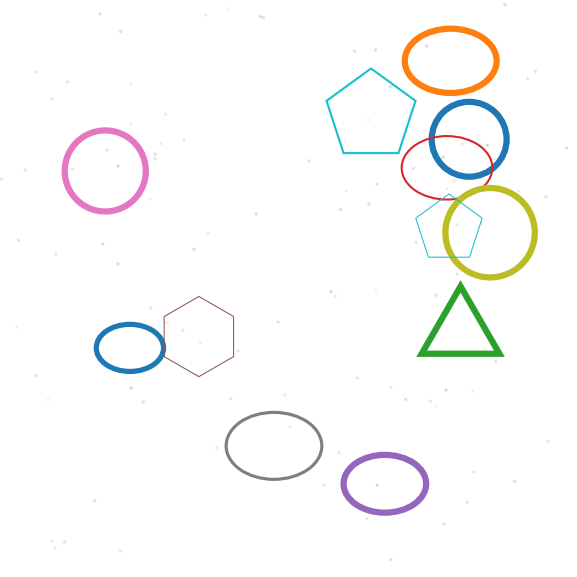[{"shape": "circle", "thickness": 3, "radius": 0.32, "center": [0.812, 0.758]}, {"shape": "oval", "thickness": 2.5, "radius": 0.29, "center": [0.225, 0.397]}, {"shape": "oval", "thickness": 3, "radius": 0.4, "center": [0.78, 0.894]}, {"shape": "triangle", "thickness": 3, "radius": 0.39, "center": [0.798, 0.425]}, {"shape": "oval", "thickness": 1, "radius": 0.39, "center": [0.774, 0.709]}, {"shape": "oval", "thickness": 3, "radius": 0.36, "center": [0.666, 0.161]}, {"shape": "hexagon", "thickness": 0.5, "radius": 0.35, "center": [0.344, 0.416]}, {"shape": "circle", "thickness": 3, "radius": 0.35, "center": [0.182, 0.703]}, {"shape": "oval", "thickness": 1.5, "radius": 0.41, "center": [0.474, 0.227]}, {"shape": "circle", "thickness": 3, "radius": 0.39, "center": [0.849, 0.596]}, {"shape": "pentagon", "thickness": 0.5, "radius": 0.3, "center": [0.777, 0.603]}, {"shape": "pentagon", "thickness": 1, "radius": 0.41, "center": [0.642, 0.8]}]